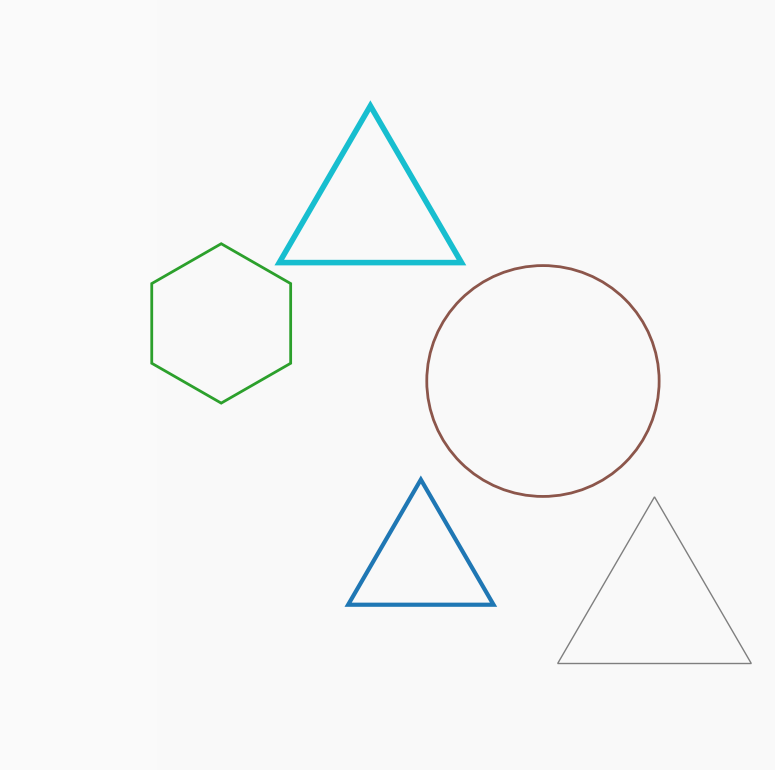[{"shape": "triangle", "thickness": 1.5, "radius": 0.54, "center": [0.543, 0.269]}, {"shape": "hexagon", "thickness": 1, "radius": 0.52, "center": [0.285, 0.58]}, {"shape": "circle", "thickness": 1, "radius": 0.75, "center": [0.701, 0.505]}, {"shape": "triangle", "thickness": 0.5, "radius": 0.72, "center": [0.845, 0.21]}, {"shape": "triangle", "thickness": 2, "radius": 0.68, "center": [0.478, 0.727]}]